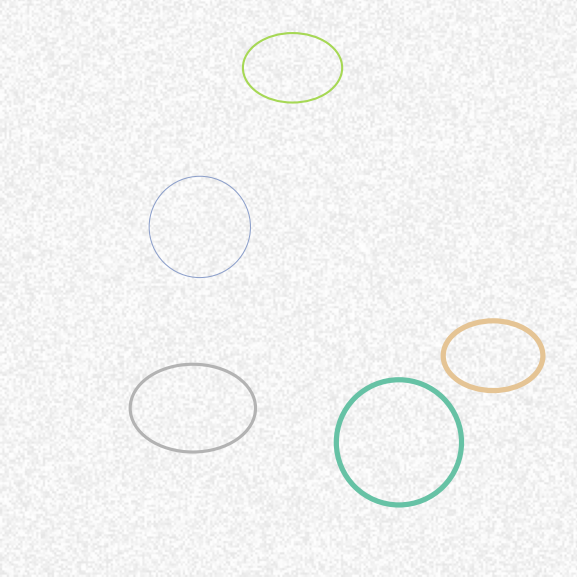[{"shape": "circle", "thickness": 2.5, "radius": 0.54, "center": [0.691, 0.233]}, {"shape": "circle", "thickness": 0.5, "radius": 0.44, "center": [0.346, 0.606]}, {"shape": "oval", "thickness": 1, "radius": 0.43, "center": [0.507, 0.882]}, {"shape": "oval", "thickness": 2.5, "radius": 0.43, "center": [0.854, 0.383]}, {"shape": "oval", "thickness": 1.5, "radius": 0.54, "center": [0.334, 0.292]}]